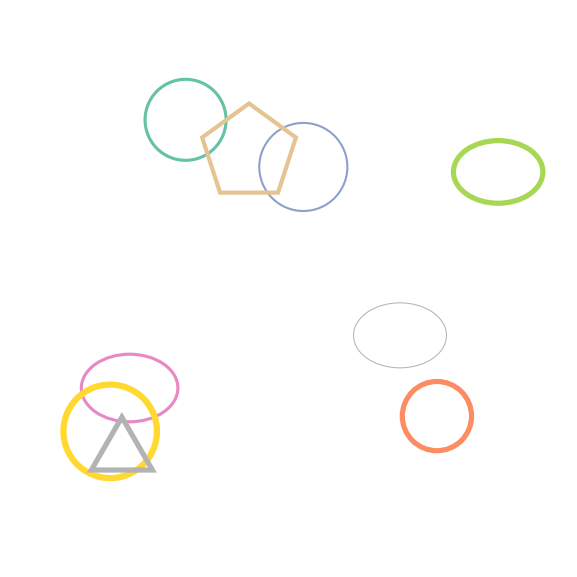[{"shape": "circle", "thickness": 1.5, "radius": 0.35, "center": [0.321, 0.792]}, {"shape": "circle", "thickness": 2.5, "radius": 0.3, "center": [0.757, 0.279]}, {"shape": "circle", "thickness": 1, "radius": 0.38, "center": [0.525, 0.71]}, {"shape": "oval", "thickness": 1.5, "radius": 0.42, "center": [0.224, 0.327]}, {"shape": "oval", "thickness": 2.5, "radius": 0.39, "center": [0.863, 0.701]}, {"shape": "circle", "thickness": 3, "radius": 0.4, "center": [0.191, 0.252]}, {"shape": "pentagon", "thickness": 2, "radius": 0.43, "center": [0.431, 0.735]}, {"shape": "oval", "thickness": 0.5, "radius": 0.4, "center": [0.693, 0.418]}, {"shape": "triangle", "thickness": 2.5, "radius": 0.31, "center": [0.211, 0.216]}]